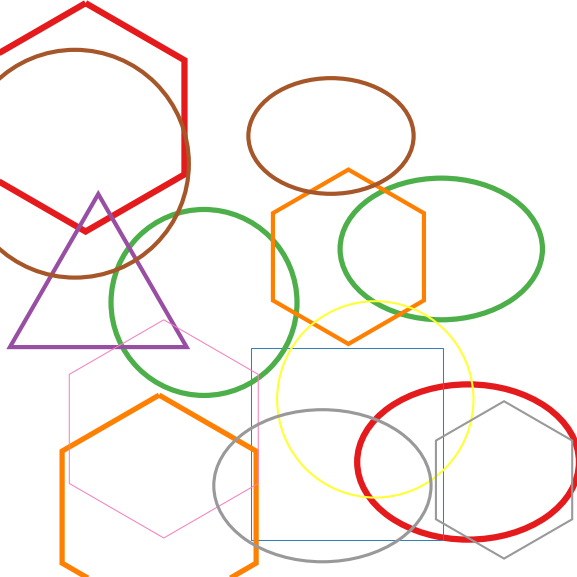[{"shape": "hexagon", "thickness": 3, "radius": 0.99, "center": [0.148, 0.796]}, {"shape": "oval", "thickness": 3, "radius": 0.96, "center": [0.811, 0.199]}, {"shape": "square", "thickness": 0.5, "radius": 0.83, "center": [0.601, 0.23]}, {"shape": "circle", "thickness": 2.5, "radius": 0.81, "center": [0.353, 0.475]}, {"shape": "oval", "thickness": 2.5, "radius": 0.88, "center": [0.764, 0.568]}, {"shape": "triangle", "thickness": 2, "radius": 0.88, "center": [0.17, 0.486]}, {"shape": "hexagon", "thickness": 2, "radius": 0.75, "center": [0.603, 0.554]}, {"shape": "hexagon", "thickness": 2.5, "radius": 0.97, "center": [0.276, 0.121]}, {"shape": "circle", "thickness": 1, "radius": 0.85, "center": [0.65, 0.308]}, {"shape": "oval", "thickness": 2, "radius": 0.72, "center": [0.573, 0.764]}, {"shape": "circle", "thickness": 2, "radius": 0.99, "center": [0.13, 0.716]}, {"shape": "hexagon", "thickness": 0.5, "radius": 0.94, "center": [0.284, 0.256]}, {"shape": "hexagon", "thickness": 1, "radius": 0.68, "center": [0.873, 0.168]}, {"shape": "oval", "thickness": 1.5, "radius": 0.94, "center": [0.558, 0.158]}]